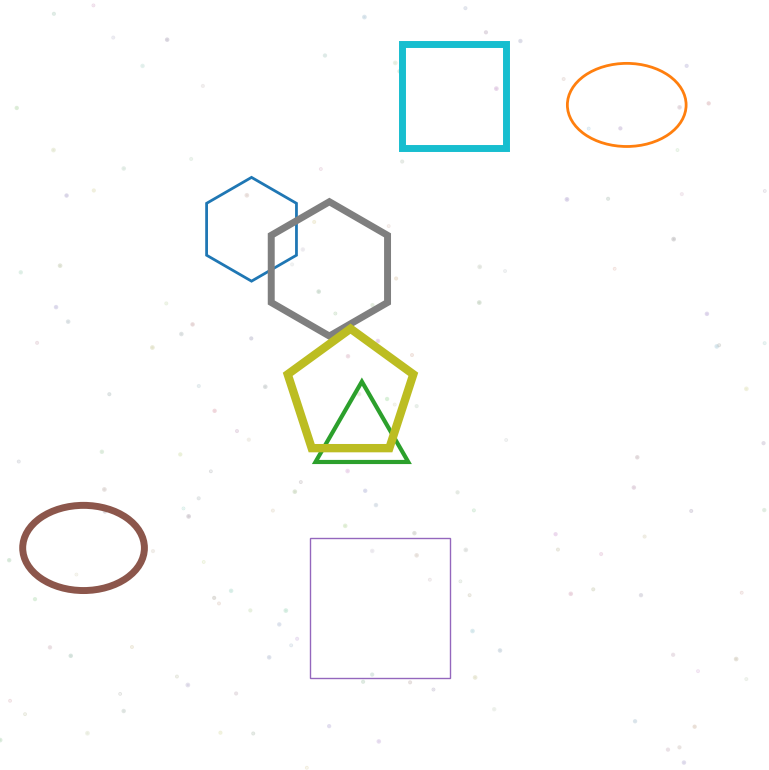[{"shape": "hexagon", "thickness": 1, "radius": 0.34, "center": [0.327, 0.702]}, {"shape": "oval", "thickness": 1, "radius": 0.39, "center": [0.814, 0.864]}, {"shape": "triangle", "thickness": 1.5, "radius": 0.35, "center": [0.47, 0.435]}, {"shape": "square", "thickness": 0.5, "radius": 0.46, "center": [0.493, 0.211]}, {"shape": "oval", "thickness": 2.5, "radius": 0.4, "center": [0.109, 0.288]}, {"shape": "hexagon", "thickness": 2.5, "radius": 0.44, "center": [0.428, 0.651]}, {"shape": "pentagon", "thickness": 3, "radius": 0.43, "center": [0.455, 0.487]}, {"shape": "square", "thickness": 2.5, "radius": 0.34, "center": [0.59, 0.876]}]